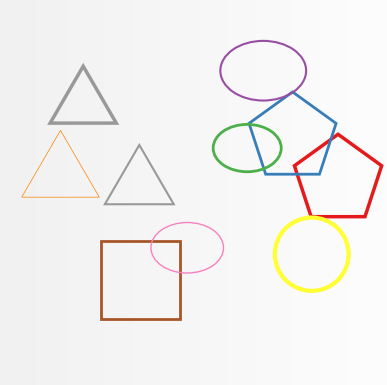[{"shape": "pentagon", "thickness": 2.5, "radius": 0.59, "center": [0.872, 0.533]}, {"shape": "pentagon", "thickness": 2, "radius": 0.59, "center": [0.755, 0.643]}, {"shape": "oval", "thickness": 2, "radius": 0.44, "center": [0.638, 0.615]}, {"shape": "oval", "thickness": 1.5, "radius": 0.55, "center": [0.679, 0.816]}, {"shape": "triangle", "thickness": 0.5, "radius": 0.58, "center": [0.156, 0.546]}, {"shape": "circle", "thickness": 3, "radius": 0.48, "center": [0.804, 0.34]}, {"shape": "square", "thickness": 2, "radius": 0.5, "center": [0.363, 0.272]}, {"shape": "oval", "thickness": 1, "radius": 0.47, "center": [0.483, 0.356]}, {"shape": "triangle", "thickness": 2.5, "radius": 0.49, "center": [0.215, 0.73]}, {"shape": "triangle", "thickness": 1.5, "radius": 0.51, "center": [0.359, 0.521]}]